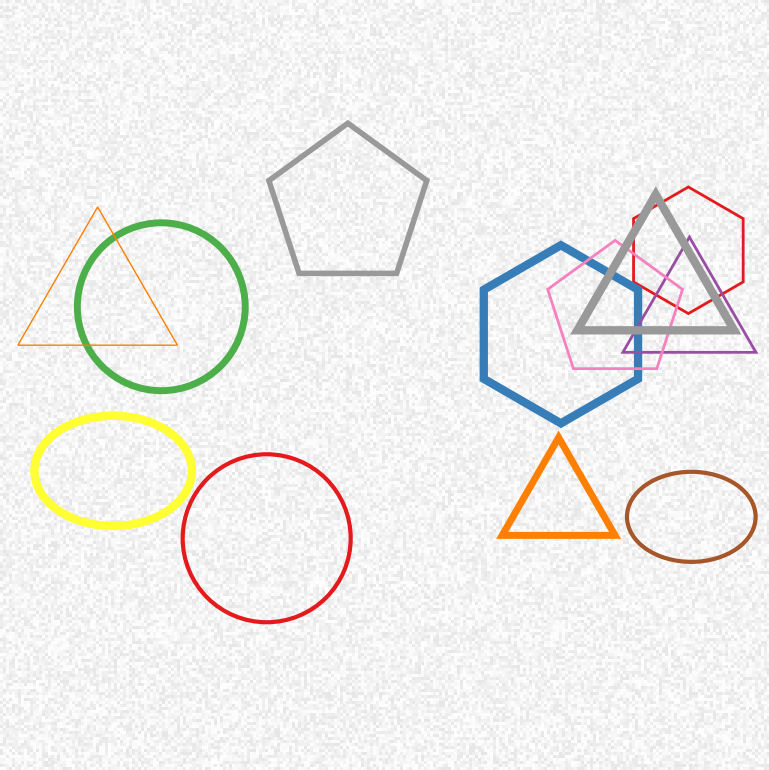[{"shape": "circle", "thickness": 1.5, "radius": 0.55, "center": [0.346, 0.301]}, {"shape": "hexagon", "thickness": 1, "radius": 0.41, "center": [0.894, 0.675]}, {"shape": "hexagon", "thickness": 3, "radius": 0.58, "center": [0.728, 0.566]}, {"shape": "circle", "thickness": 2.5, "radius": 0.55, "center": [0.209, 0.602]}, {"shape": "triangle", "thickness": 1, "radius": 0.5, "center": [0.895, 0.592]}, {"shape": "triangle", "thickness": 2.5, "radius": 0.42, "center": [0.725, 0.347]}, {"shape": "triangle", "thickness": 0.5, "radius": 0.6, "center": [0.127, 0.612]}, {"shape": "oval", "thickness": 3, "radius": 0.51, "center": [0.147, 0.388]}, {"shape": "oval", "thickness": 1.5, "radius": 0.42, "center": [0.898, 0.329]}, {"shape": "pentagon", "thickness": 1, "radius": 0.46, "center": [0.799, 0.596]}, {"shape": "pentagon", "thickness": 2, "radius": 0.54, "center": [0.452, 0.732]}, {"shape": "triangle", "thickness": 3, "radius": 0.59, "center": [0.852, 0.63]}]